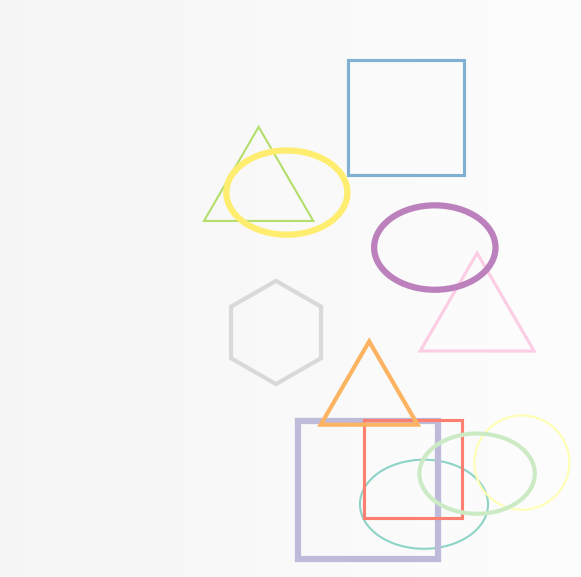[{"shape": "oval", "thickness": 1, "radius": 0.55, "center": [0.729, 0.126]}, {"shape": "circle", "thickness": 1, "radius": 0.41, "center": [0.898, 0.198]}, {"shape": "square", "thickness": 3, "radius": 0.6, "center": [0.633, 0.15]}, {"shape": "square", "thickness": 1.5, "radius": 0.42, "center": [0.71, 0.187]}, {"shape": "square", "thickness": 1.5, "radius": 0.5, "center": [0.699, 0.795]}, {"shape": "triangle", "thickness": 2, "radius": 0.48, "center": [0.635, 0.312]}, {"shape": "triangle", "thickness": 1, "radius": 0.54, "center": [0.445, 0.671]}, {"shape": "triangle", "thickness": 1.5, "radius": 0.57, "center": [0.821, 0.448]}, {"shape": "hexagon", "thickness": 2, "radius": 0.45, "center": [0.475, 0.423]}, {"shape": "oval", "thickness": 3, "radius": 0.52, "center": [0.748, 0.57]}, {"shape": "oval", "thickness": 2, "radius": 0.5, "center": [0.821, 0.179]}, {"shape": "oval", "thickness": 3, "radius": 0.52, "center": [0.494, 0.666]}]